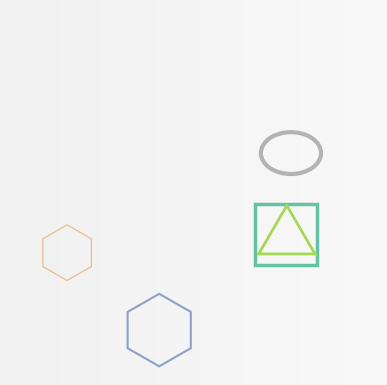[{"shape": "square", "thickness": 2.5, "radius": 0.4, "center": [0.738, 0.39]}, {"shape": "hexagon", "thickness": 1.5, "radius": 0.47, "center": [0.411, 0.143]}, {"shape": "triangle", "thickness": 2, "radius": 0.42, "center": [0.74, 0.382]}, {"shape": "hexagon", "thickness": 1, "radius": 0.36, "center": [0.173, 0.344]}, {"shape": "oval", "thickness": 3, "radius": 0.39, "center": [0.751, 0.602]}]